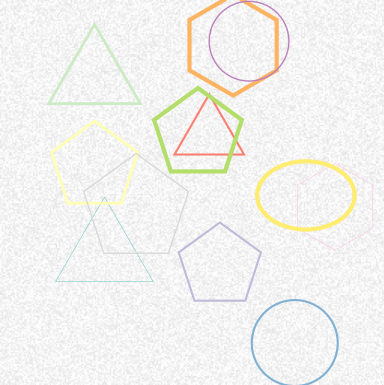[{"shape": "triangle", "thickness": 0.5, "radius": 0.73, "center": [0.271, 0.342]}, {"shape": "pentagon", "thickness": 2, "radius": 0.59, "center": [0.246, 0.568]}, {"shape": "pentagon", "thickness": 1.5, "radius": 0.56, "center": [0.571, 0.31]}, {"shape": "triangle", "thickness": 1.5, "radius": 0.52, "center": [0.544, 0.651]}, {"shape": "circle", "thickness": 1.5, "radius": 0.56, "center": [0.766, 0.109]}, {"shape": "hexagon", "thickness": 3, "radius": 0.65, "center": [0.605, 0.883]}, {"shape": "pentagon", "thickness": 3, "radius": 0.6, "center": [0.514, 0.652]}, {"shape": "hexagon", "thickness": 0.5, "radius": 0.56, "center": [0.871, 0.463]}, {"shape": "pentagon", "thickness": 1, "radius": 0.72, "center": [0.354, 0.458]}, {"shape": "circle", "thickness": 1, "radius": 0.52, "center": [0.647, 0.893]}, {"shape": "triangle", "thickness": 2, "radius": 0.69, "center": [0.246, 0.799]}, {"shape": "oval", "thickness": 3, "radius": 0.63, "center": [0.795, 0.492]}]